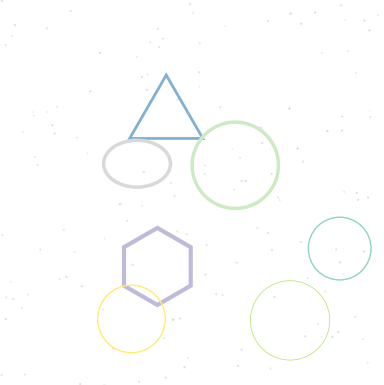[{"shape": "circle", "thickness": 1, "radius": 0.41, "center": [0.882, 0.354]}, {"shape": "hexagon", "thickness": 3, "radius": 0.5, "center": [0.409, 0.308]}, {"shape": "triangle", "thickness": 2, "radius": 0.55, "center": [0.432, 0.695]}, {"shape": "circle", "thickness": 0.5, "radius": 0.52, "center": [0.753, 0.168]}, {"shape": "oval", "thickness": 2.5, "radius": 0.43, "center": [0.356, 0.575]}, {"shape": "circle", "thickness": 2.5, "radius": 0.56, "center": [0.611, 0.571]}, {"shape": "circle", "thickness": 1, "radius": 0.44, "center": [0.341, 0.172]}]